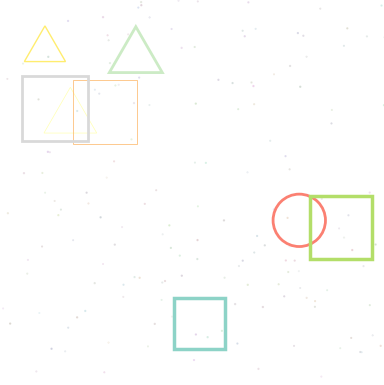[{"shape": "square", "thickness": 2.5, "radius": 0.33, "center": [0.518, 0.16]}, {"shape": "triangle", "thickness": 0.5, "radius": 0.4, "center": [0.183, 0.694]}, {"shape": "circle", "thickness": 2, "radius": 0.34, "center": [0.777, 0.428]}, {"shape": "square", "thickness": 0.5, "radius": 0.42, "center": [0.273, 0.709]}, {"shape": "square", "thickness": 2.5, "radius": 0.41, "center": [0.886, 0.41]}, {"shape": "square", "thickness": 2, "radius": 0.42, "center": [0.143, 0.719]}, {"shape": "triangle", "thickness": 2, "radius": 0.4, "center": [0.353, 0.851]}, {"shape": "triangle", "thickness": 1, "radius": 0.31, "center": [0.117, 0.871]}]